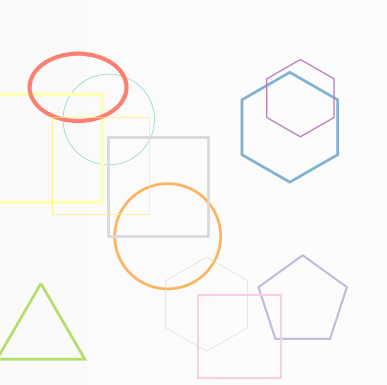[{"shape": "circle", "thickness": 0.5, "radius": 0.59, "center": [0.281, 0.689]}, {"shape": "square", "thickness": 2.5, "radius": 0.7, "center": [0.123, 0.616]}, {"shape": "pentagon", "thickness": 1.5, "radius": 0.6, "center": [0.781, 0.217]}, {"shape": "oval", "thickness": 3, "radius": 0.62, "center": [0.201, 0.773]}, {"shape": "hexagon", "thickness": 2, "radius": 0.71, "center": [0.748, 0.669]}, {"shape": "circle", "thickness": 2, "radius": 0.68, "center": [0.433, 0.386]}, {"shape": "triangle", "thickness": 2, "radius": 0.66, "center": [0.106, 0.132]}, {"shape": "square", "thickness": 1.5, "radius": 0.54, "center": [0.617, 0.127]}, {"shape": "square", "thickness": 2, "radius": 0.64, "center": [0.408, 0.515]}, {"shape": "hexagon", "thickness": 1, "radius": 0.5, "center": [0.775, 0.745]}, {"shape": "hexagon", "thickness": 0.5, "radius": 0.61, "center": [0.533, 0.21]}, {"shape": "square", "thickness": 0.5, "radius": 0.63, "center": [0.259, 0.57]}]